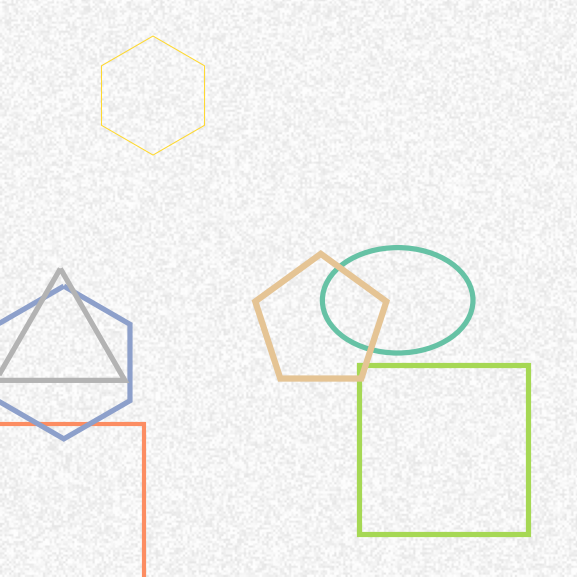[{"shape": "oval", "thickness": 2.5, "radius": 0.65, "center": [0.689, 0.479]}, {"shape": "square", "thickness": 2, "radius": 0.71, "center": [0.108, 0.123]}, {"shape": "hexagon", "thickness": 2.5, "radius": 0.66, "center": [0.111, 0.371]}, {"shape": "square", "thickness": 2.5, "radius": 0.73, "center": [0.768, 0.22]}, {"shape": "hexagon", "thickness": 0.5, "radius": 0.52, "center": [0.265, 0.834]}, {"shape": "pentagon", "thickness": 3, "radius": 0.6, "center": [0.556, 0.44]}, {"shape": "triangle", "thickness": 2.5, "radius": 0.64, "center": [0.105, 0.405]}]